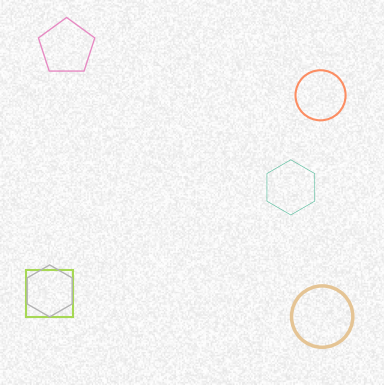[{"shape": "hexagon", "thickness": 0.5, "radius": 0.36, "center": [0.755, 0.513]}, {"shape": "circle", "thickness": 1.5, "radius": 0.33, "center": [0.833, 0.753]}, {"shape": "pentagon", "thickness": 1, "radius": 0.38, "center": [0.173, 0.878]}, {"shape": "square", "thickness": 1.5, "radius": 0.3, "center": [0.13, 0.237]}, {"shape": "circle", "thickness": 2.5, "radius": 0.4, "center": [0.837, 0.178]}, {"shape": "hexagon", "thickness": 1, "radius": 0.34, "center": [0.129, 0.244]}]